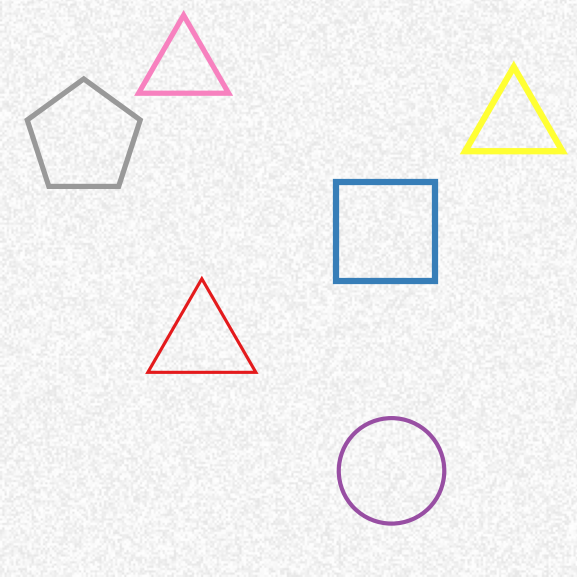[{"shape": "triangle", "thickness": 1.5, "radius": 0.54, "center": [0.35, 0.408]}, {"shape": "square", "thickness": 3, "radius": 0.43, "center": [0.667, 0.599]}, {"shape": "circle", "thickness": 2, "radius": 0.46, "center": [0.678, 0.184]}, {"shape": "triangle", "thickness": 3, "radius": 0.49, "center": [0.89, 0.786]}, {"shape": "triangle", "thickness": 2.5, "radius": 0.45, "center": [0.318, 0.883]}, {"shape": "pentagon", "thickness": 2.5, "radius": 0.51, "center": [0.145, 0.76]}]